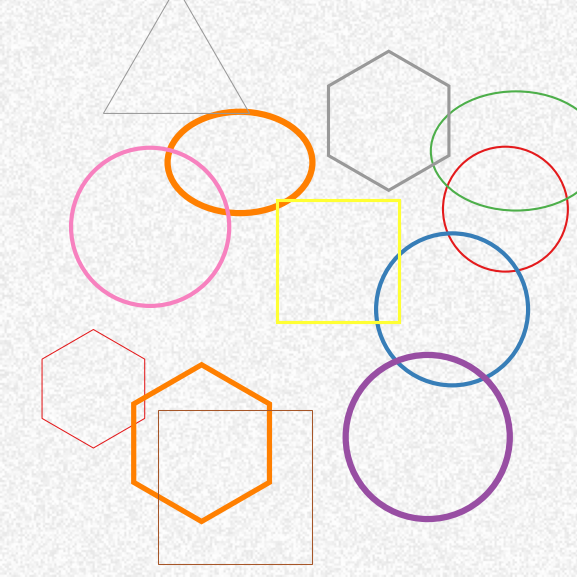[{"shape": "hexagon", "thickness": 0.5, "radius": 0.51, "center": [0.162, 0.326]}, {"shape": "circle", "thickness": 1, "radius": 0.54, "center": [0.875, 0.637]}, {"shape": "circle", "thickness": 2, "radius": 0.66, "center": [0.783, 0.463]}, {"shape": "oval", "thickness": 1, "radius": 0.74, "center": [0.893, 0.738]}, {"shape": "circle", "thickness": 3, "radius": 0.71, "center": [0.741, 0.242]}, {"shape": "hexagon", "thickness": 2.5, "radius": 0.68, "center": [0.349, 0.232]}, {"shape": "oval", "thickness": 3, "radius": 0.63, "center": [0.416, 0.718]}, {"shape": "square", "thickness": 1.5, "radius": 0.53, "center": [0.585, 0.548]}, {"shape": "square", "thickness": 0.5, "radius": 0.67, "center": [0.406, 0.155]}, {"shape": "circle", "thickness": 2, "radius": 0.68, "center": [0.26, 0.606]}, {"shape": "triangle", "thickness": 0.5, "radius": 0.73, "center": [0.306, 0.876]}, {"shape": "hexagon", "thickness": 1.5, "radius": 0.6, "center": [0.673, 0.79]}]